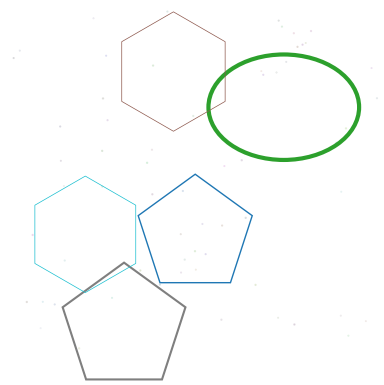[{"shape": "pentagon", "thickness": 1, "radius": 0.78, "center": [0.507, 0.392]}, {"shape": "oval", "thickness": 3, "radius": 0.98, "center": [0.737, 0.722]}, {"shape": "hexagon", "thickness": 0.5, "radius": 0.78, "center": [0.45, 0.814]}, {"shape": "pentagon", "thickness": 1.5, "radius": 0.84, "center": [0.322, 0.15]}, {"shape": "hexagon", "thickness": 0.5, "radius": 0.76, "center": [0.222, 0.391]}]